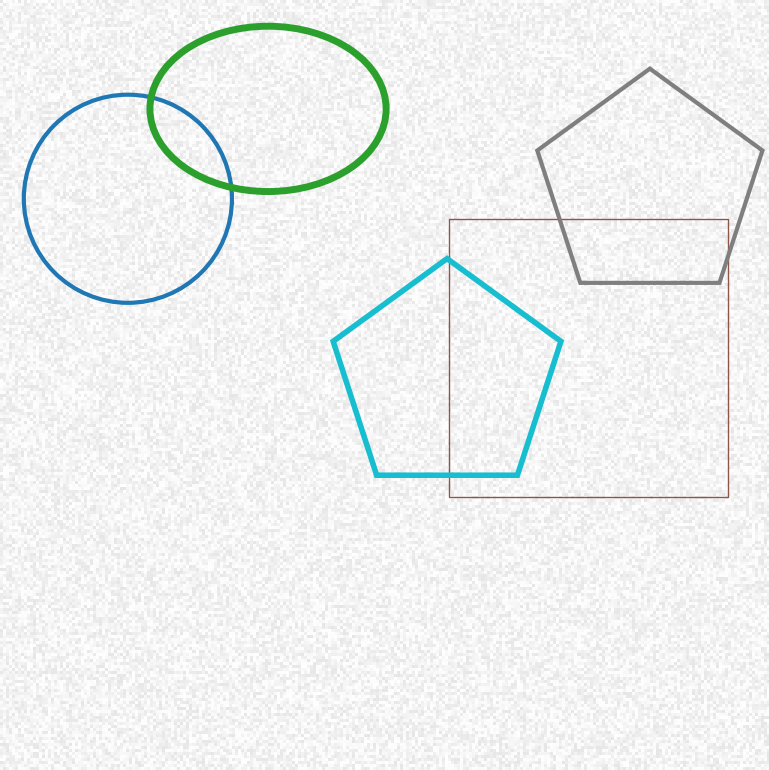[{"shape": "circle", "thickness": 1.5, "radius": 0.68, "center": [0.166, 0.742]}, {"shape": "oval", "thickness": 2.5, "radius": 0.77, "center": [0.348, 0.859]}, {"shape": "square", "thickness": 0.5, "radius": 0.9, "center": [0.765, 0.535]}, {"shape": "pentagon", "thickness": 1.5, "radius": 0.77, "center": [0.844, 0.757]}, {"shape": "pentagon", "thickness": 2, "radius": 0.78, "center": [0.581, 0.509]}]